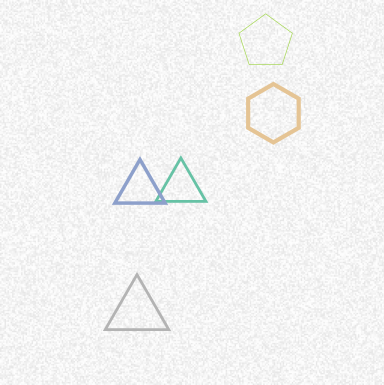[{"shape": "triangle", "thickness": 2, "radius": 0.38, "center": [0.47, 0.515]}, {"shape": "triangle", "thickness": 2.5, "radius": 0.38, "center": [0.364, 0.51]}, {"shape": "pentagon", "thickness": 0.5, "radius": 0.36, "center": [0.69, 0.891]}, {"shape": "hexagon", "thickness": 3, "radius": 0.38, "center": [0.71, 0.706]}, {"shape": "triangle", "thickness": 2, "radius": 0.48, "center": [0.356, 0.191]}]